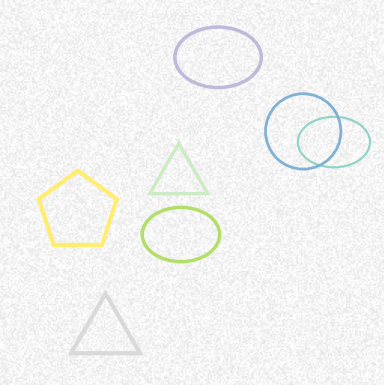[{"shape": "oval", "thickness": 1.5, "radius": 0.47, "center": [0.867, 0.631]}, {"shape": "oval", "thickness": 2.5, "radius": 0.56, "center": [0.567, 0.851]}, {"shape": "circle", "thickness": 2, "radius": 0.49, "center": [0.788, 0.659]}, {"shape": "oval", "thickness": 2.5, "radius": 0.5, "center": [0.47, 0.391]}, {"shape": "triangle", "thickness": 3, "radius": 0.52, "center": [0.274, 0.134]}, {"shape": "triangle", "thickness": 2.5, "radius": 0.43, "center": [0.464, 0.541]}, {"shape": "pentagon", "thickness": 3, "radius": 0.53, "center": [0.202, 0.45]}]